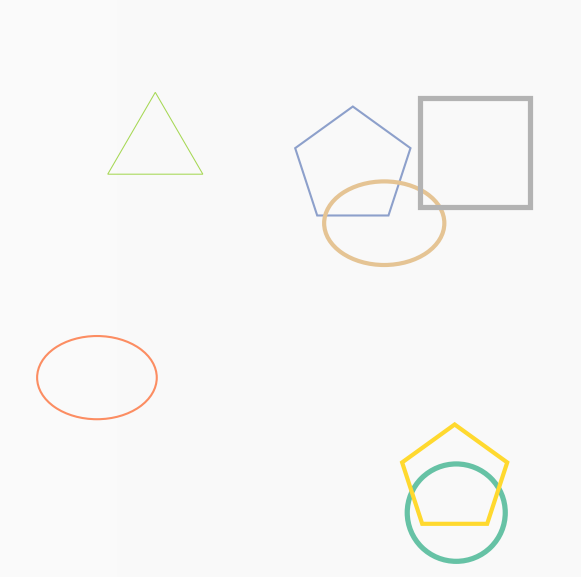[{"shape": "circle", "thickness": 2.5, "radius": 0.42, "center": [0.785, 0.111]}, {"shape": "oval", "thickness": 1, "radius": 0.51, "center": [0.167, 0.345]}, {"shape": "pentagon", "thickness": 1, "radius": 0.52, "center": [0.607, 0.71]}, {"shape": "triangle", "thickness": 0.5, "radius": 0.47, "center": [0.267, 0.745]}, {"shape": "pentagon", "thickness": 2, "radius": 0.48, "center": [0.782, 0.169]}, {"shape": "oval", "thickness": 2, "radius": 0.52, "center": [0.661, 0.613]}, {"shape": "square", "thickness": 2.5, "radius": 0.47, "center": [0.817, 0.735]}]